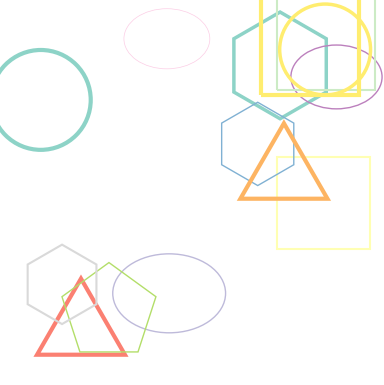[{"shape": "circle", "thickness": 3, "radius": 0.65, "center": [0.106, 0.74]}, {"shape": "hexagon", "thickness": 2.5, "radius": 0.69, "center": [0.727, 0.83]}, {"shape": "square", "thickness": 1.5, "radius": 0.6, "center": [0.84, 0.472]}, {"shape": "oval", "thickness": 1, "radius": 0.73, "center": [0.439, 0.238]}, {"shape": "triangle", "thickness": 3, "radius": 0.66, "center": [0.21, 0.145]}, {"shape": "hexagon", "thickness": 1, "radius": 0.54, "center": [0.669, 0.626]}, {"shape": "triangle", "thickness": 3, "radius": 0.65, "center": [0.737, 0.549]}, {"shape": "pentagon", "thickness": 1, "radius": 0.64, "center": [0.283, 0.19]}, {"shape": "oval", "thickness": 0.5, "radius": 0.56, "center": [0.433, 0.899]}, {"shape": "hexagon", "thickness": 1.5, "radius": 0.52, "center": [0.161, 0.261]}, {"shape": "oval", "thickness": 1, "radius": 0.59, "center": [0.874, 0.8]}, {"shape": "square", "thickness": 1.5, "radius": 0.64, "center": [0.847, 0.892]}, {"shape": "circle", "thickness": 2.5, "radius": 0.59, "center": [0.844, 0.871]}, {"shape": "square", "thickness": 3, "radius": 0.63, "center": [0.805, 0.88]}]